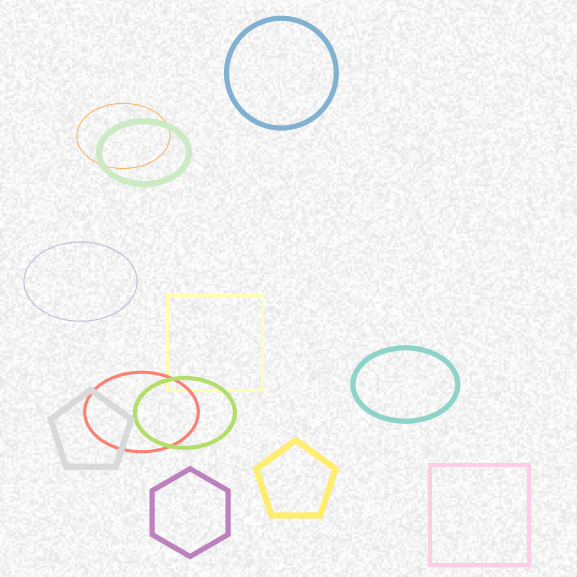[{"shape": "oval", "thickness": 2.5, "radius": 0.45, "center": [0.702, 0.333]}, {"shape": "square", "thickness": 1.5, "radius": 0.41, "center": [0.372, 0.406]}, {"shape": "oval", "thickness": 0.5, "radius": 0.49, "center": [0.139, 0.511]}, {"shape": "oval", "thickness": 1.5, "radius": 0.49, "center": [0.245, 0.286]}, {"shape": "circle", "thickness": 2.5, "radius": 0.48, "center": [0.487, 0.872]}, {"shape": "oval", "thickness": 0.5, "radius": 0.4, "center": [0.214, 0.764]}, {"shape": "oval", "thickness": 2, "radius": 0.43, "center": [0.32, 0.284]}, {"shape": "square", "thickness": 2, "radius": 0.43, "center": [0.831, 0.107]}, {"shape": "pentagon", "thickness": 3, "radius": 0.37, "center": [0.158, 0.25]}, {"shape": "hexagon", "thickness": 2.5, "radius": 0.38, "center": [0.329, 0.111]}, {"shape": "oval", "thickness": 3, "radius": 0.39, "center": [0.249, 0.735]}, {"shape": "pentagon", "thickness": 3, "radius": 0.36, "center": [0.512, 0.165]}]